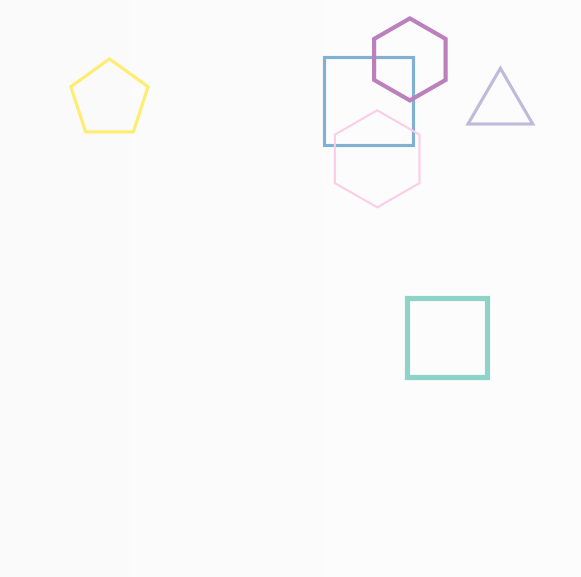[{"shape": "square", "thickness": 2.5, "radius": 0.34, "center": [0.769, 0.415]}, {"shape": "triangle", "thickness": 1.5, "radius": 0.32, "center": [0.861, 0.817]}, {"shape": "square", "thickness": 1.5, "radius": 0.38, "center": [0.635, 0.824]}, {"shape": "hexagon", "thickness": 1, "radius": 0.42, "center": [0.649, 0.724]}, {"shape": "hexagon", "thickness": 2, "radius": 0.36, "center": [0.705, 0.896]}, {"shape": "pentagon", "thickness": 1.5, "radius": 0.35, "center": [0.188, 0.827]}]